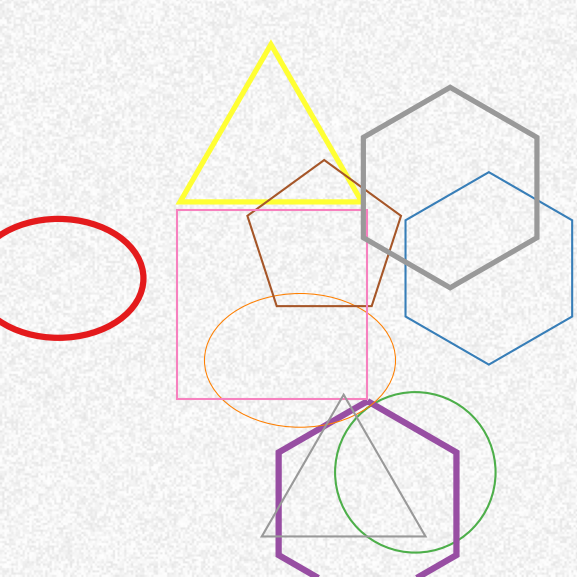[{"shape": "oval", "thickness": 3, "radius": 0.74, "center": [0.101, 0.517]}, {"shape": "hexagon", "thickness": 1, "radius": 0.83, "center": [0.846, 0.534]}, {"shape": "circle", "thickness": 1, "radius": 0.69, "center": [0.719, 0.181]}, {"shape": "hexagon", "thickness": 3, "radius": 0.89, "center": [0.636, 0.127]}, {"shape": "oval", "thickness": 0.5, "radius": 0.83, "center": [0.519, 0.375]}, {"shape": "triangle", "thickness": 2.5, "radius": 0.91, "center": [0.469, 0.74]}, {"shape": "pentagon", "thickness": 1, "radius": 0.7, "center": [0.561, 0.582]}, {"shape": "square", "thickness": 1, "radius": 0.82, "center": [0.471, 0.472]}, {"shape": "triangle", "thickness": 1, "radius": 0.82, "center": [0.595, 0.152]}, {"shape": "hexagon", "thickness": 2.5, "radius": 0.87, "center": [0.779, 0.674]}]